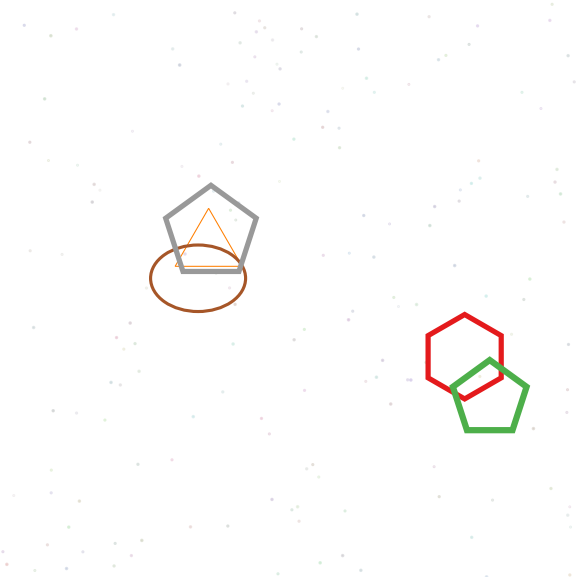[{"shape": "hexagon", "thickness": 2.5, "radius": 0.37, "center": [0.805, 0.381]}, {"shape": "pentagon", "thickness": 3, "radius": 0.34, "center": [0.848, 0.309]}, {"shape": "triangle", "thickness": 0.5, "radius": 0.33, "center": [0.361, 0.571]}, {"shape": "oval", "thickness": 1.5, "radius": 0.41, "center": [0.343, 0.517]}, {"shape": "pentagon", "thickness": 2.5, "radius": 0.41, "center": [0.365, 0.596]}]